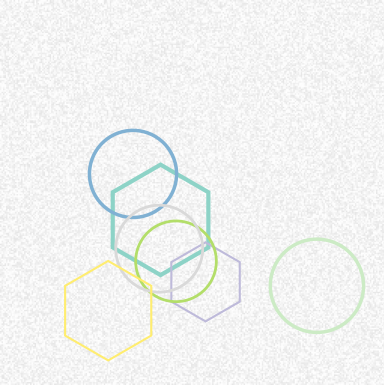[{"shape": "hexagon", "thickness": 3, "radius": 0.72, "center": [0.417, 0.429]}, {"shape": "hexagon", "thickness": 1.5, "radius": 0.51, "center": [0.534, 0.268]}, {"shape": "circle", "thickness": 2.5, "radius": 0.57, "center": [0.346, 0.548]}, {"shape": "circle", "thickness": 2, "radius": 0.52, "center": [0.457, 0.321]}, {"shape": "circle", "thickness": 2, "radius": 0.56, "center": [0.414, 0.354]}, {"shape": "circle", "thickness": 2.5, "radius": 0.61, "center": [0.823, 0.258]}, {"shape": "hexagon", "thickness": 1.5, "radius": 0.65, "center": [0.281, 0.193]}]